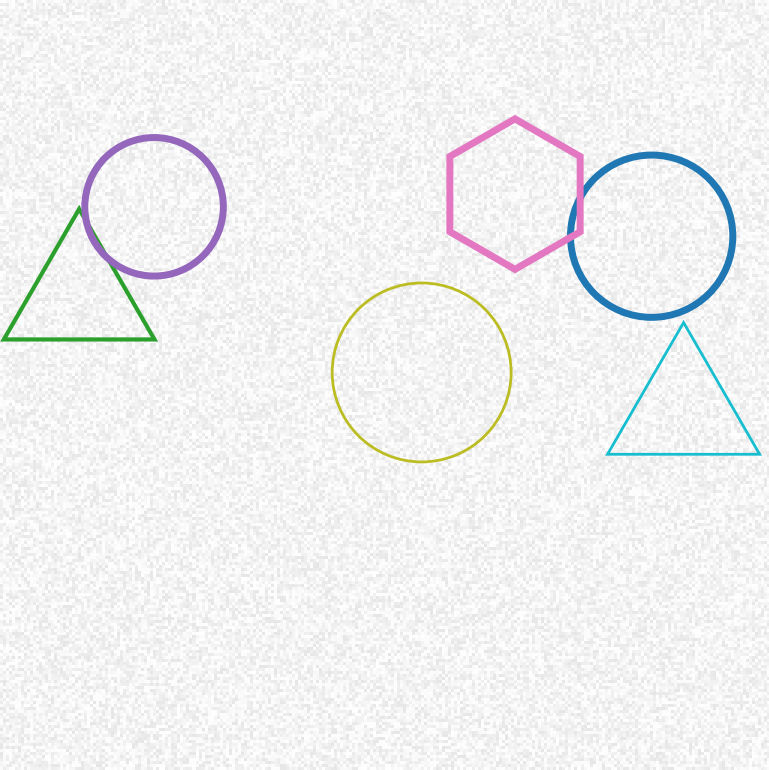[{"shape": "circle", "thickness": 2.5, "radius": 0.53, "center": [0.846, 0.693]}, {"shape": "triangle", "thickness": 1.5, "radius": 0.56, "center": [0.103, 0.616]}, {"shape": "circle", "thickness": 2.5, "radius": 0.45, "center": [0.2, 0.731]}, {"shape": "hexagon", "thickness": 2.5, "radius": 0.49, "center": [0.669, 0.748]}, {"shape": "circle", "thickness": 1, "radius": 0.58, "center": [0.548, 0.516]}, {"shape": "triangle", "thickness": 1, "radius": 0.57, "center": [0.888, 0.467]}]